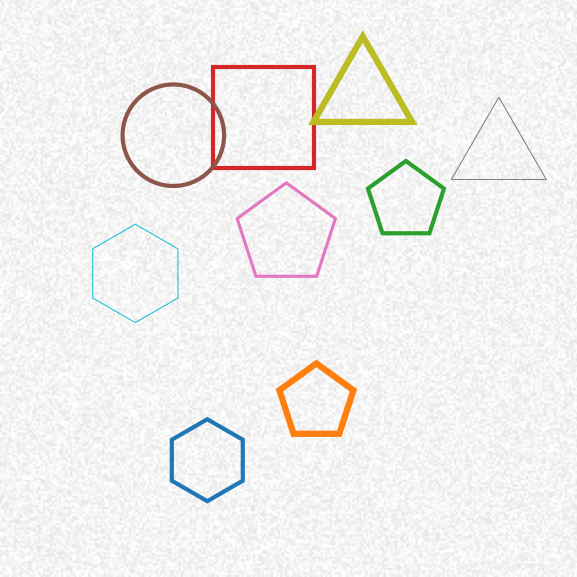[{"shape": "hexagon", "thickness": 2, "radius": 0.35, "center": [0.359, 0.202]}, {"shape": "pentagon", "thickness": 3, "radius": 0.34, "center": [0.548, 0.302]}, {"shape": "pentagon", "thickness": 2, "radius": 0.35, "center": [0.703, 0.651]}, {"shape": "square", "thickness": 2, "radius": 0.43, "center": [0.456, 0.796]}, {"shape": "circle", "thickness": 2, "radius": 0.44, "center": [0.3, 0.765]}, {"shape": "pentagon", "thickness": 1.5, "radius": 0.45, "center": [0.496, 0.593]}, {"shape": "triangle", "thickness": 0.5, "radius": 0.47, "center": [0.864, 0.736]}, {"shape": "triangle", "thickness": 3, "radius": 0.49, "center": [0.628, 0.837]}, {"shape": "hexagon", "thickness": 0.5, "radius": 0.43, "center": [0.234, 0.526]}]